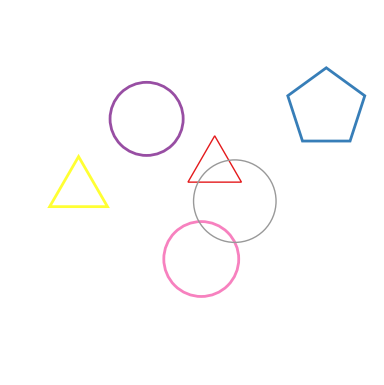[{"shape": "triangle", "thickness": 1, "radius": 0.4, "center": [0.558, 0.567]}, {"shape": "pentagon", "thickness": 2, "radius": 0.53, "center": [0.847, 0.719]}, {"shape": "circle", "thickness": 2, "radius": 0.47, "center": [0.381, 0.691]}, {"shape": "triangle", "thickness": 2, "radius": 0.43, "center": [0.204, 0.507]}, {"shape": "circle", "thickness": 2, "radius": 0.49, "center": [0.523, 0.327]}, {"shape": "circle", "thickness": 1, "radius": 0.54, "center": [0.61, 0.478]}]